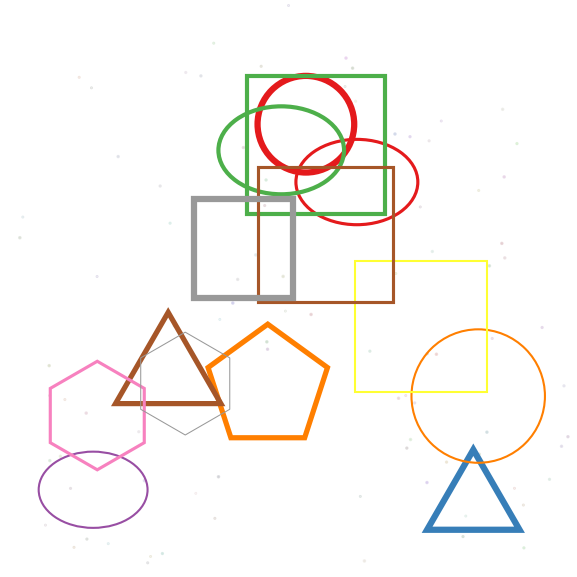[{"shape": "circle", "thickness": 3, "radius": 0.42, "center": [0.53, 0.784]}, {"shape": "oval", "thickness": 1.5, "radius": 0.53, "center": [0.618, 0.684]}, {"shape": "triangle", "thickness": 3, "radius": 0.46, "center": [0.82, 0.128]}, {"shape": "oval", "thickness": 2, "radius": 0.54, "center": [0.487, 0.739]}, {"shape": "square", "thickness": 2, "radius": 0.6, "center": [0.547, 0.748]}, {"shape": "oval", "thickness": 1, "radius": 0.47, "center": [0.161, 0.151]}, {"shape": "pentagon", "thickness": 2.5, "radius": 0.54, "center": [0.464, 0.329]}, {"shape": "circle", "thickness": 1, "radius": 0.58, "center": [0.828, 0.313]}, {"shape": "square", "thickness": 1, "radius": 0.57, "center": [0.729, 0.433]}, {"shape": "triangle", "thickness": 2.5, "radius": 0.53, "center": [0.291, 0.353]}, {"shape": "square", "thickness": 1.5, "radius": 0.59, "center": [0.563, 0.593]}, {"shape": "hexagon", "thickness": 1.5, "radius": 0.47, "center": [0.168, 0.28]}, {"shape": "square", "thickness": 3, "radius": 0.43, "center": [0.422, 0.569]}, {"shape": "hexagon", "thickness": 0.5, "radius": 0.45, "center": [0.321, 0.335]}]